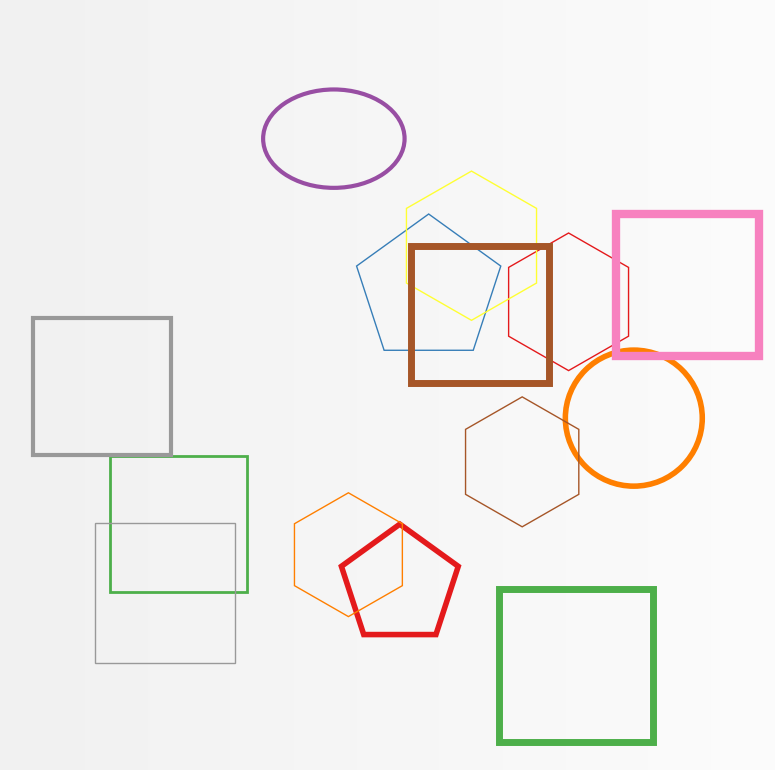[{"shape": "pentagon", "thickness": 2, "radius": 0.4, "center": [0.516, 0.24]}, {"shape": "hexagon", "thickness": 0.5, "radius": 0.45, "center": [0.734, 0.608]}, {"shape": "pentagon", "thickness": 0.5, "radius": 0.49, "center": [0.553, 0.624]}, {"shape": "square", "thickness": 2.5, "radius": 0.5, "center": [0.743, 0.135]}, {"shape": "square", "thickness": 1, "radius": 0.44, "center": [0.23, 0.32]}, {"shape": "oval", "thickness": 1.5, "radius": 0.46, "center": [0.431, 0.82]}, {"shape": "hexagon", "thickness": 0.5, "radius": 0.4, "center": [0.45, 0.28]}, {"shape": "circle", "thickness": 2, "radius": 0.44, "center": [0.818, 0.457]}, {"shape": "hexagon", "thickness": 0.5, "radius": 0.48, "center": [0.608, 0.681]}, {"shape": "square", "thickness": 2.5, "radius": 0.44, "center": [0.619, 0.591]}, {"shape": "hexagon", "thickness": 0.5, "radius": 0.42, "center": [0.674, 0.4]}, {"shape": "square", "thickness": 3, "radius": 0.46, "center": [0.887, 0.63]}, {"shape": "square", "thickness": 1.5, "radius": 0.44, "center": [0.132, 0.498]}, {"shape": "square", "thickness": 0.5, "radius": 0.45, "center": [0.213, 0.23]}]